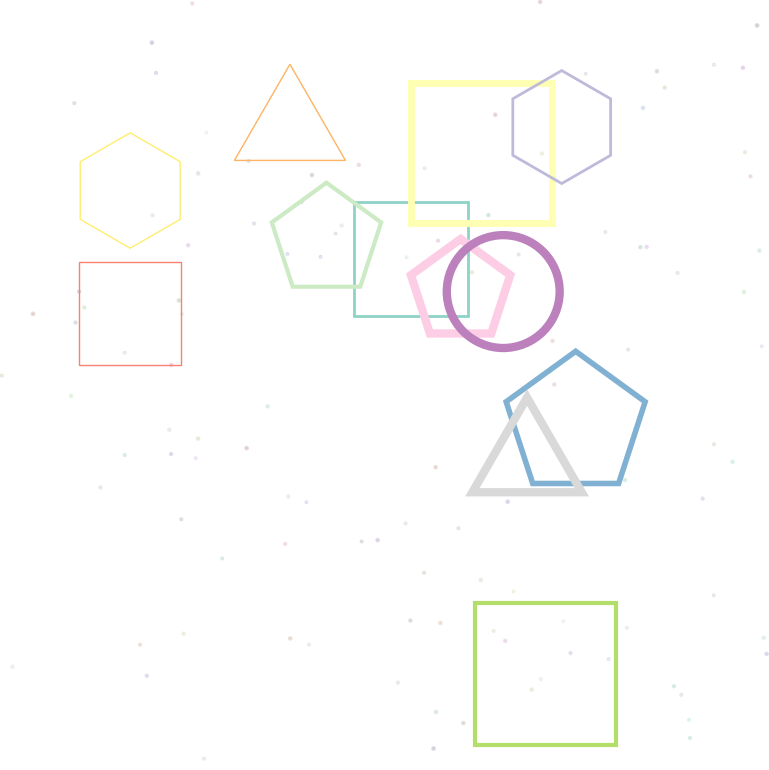[{"shape": "square", "thickness": 1, "radius": 0.37, "center": [0.534, 0.664]}, {"shape": "square", "thickness": 2.5, "radius": 0.46, "center": [0.625, 0.801]}, {"shape": "hexagon", "thickness": 1, "radius": 0.37, "center": [0.73, 0.835]}, {"shape": "square", "thickness": 0.5, "radius": 0.33, "center": [0.169, 0.593]}, {"shape": "pentagon", "thickness": 2, "radius": 0.47, "center": [0.748, 0.449]}, {"shape": "triangle", "thickness": 0.5, "radius": 0.42, "center": [0.377, 0.833]}, {"shape": "square", "thickness": 1.5, "radius": 0.46, "center": [0.709, 0.124]}, {"shape": "pentagon", "thickness": 3, "radius": 0.34, "center": [0.598, 0.622]}, {"shape": "triangle", "thickness": 3, "radius": 0.41, "center": [0.684, 0.402]}, {"shape": "circle", "thickness": 3, "radius": 0.37, "center": [0.654, 0.621]}, {"shape": "pentagon", "thickness": 1.5, "radius": 0.37, "center": [0.424, 0.688]}, {"shape": "hexagon", "thickness": 0.5, "radius": 0.37, "center": [0.169, 0.753]}]